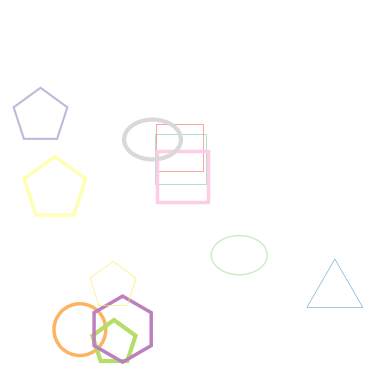[{"shape": "square", "thickness": 0.5, "radius": 0.33, "center": [0.469, 0.588]}, {"shape": "pentagon", "thickness": 2.5, "radius": 0.42, "center": [0.142, 0.509]}, {"shape": "pentagon", "thickness": 1.5, "radius": 0.37, "center": [0.105, 0.699]}, {"shape": "square", "thickness": 0.5, "radius": 0.3, "center": [0.467, 0.617]}, {"shape": "triangle", "thickness": 0.5, "radius": 0.42, "center": [0.87, 0.243]}, {"shape": "circle", "thickness": 2.5, "radius": 0.34, "center": [0.207, 0.144]}, {"shape": "pentagon", "thickness": 3, "radius": 0.29, "center": [0.296, 0.11]}, {"shape": "square", "thickness": 2.5, "radius": 0.33, "center": [0.475, 0.542]}, {"shape": "oval", "thickness": 3, "radius": 0.37, "center": [0.396, 0.638]}, {"shape": "hexagon", "thickness": 2.5, "radius": 0.43, "center": [0.319, 0.145]}, {"shape": "oval", "thickness": 1, "radius": 0.36, "center": [0.621, 0.337]}, {"shape": "pentagon", "thickness": 0.5, "radius": 0.32, "center": [0.294, 0.258]}]